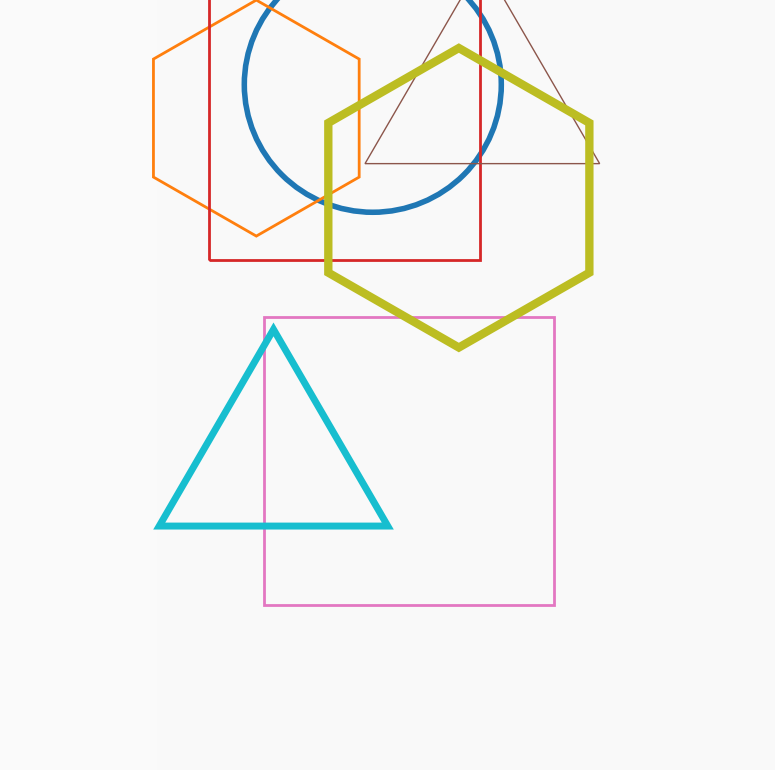[{"shape": "circle", "thickness": 2, "radius": 0.83, "center": [0.481, 0.89]}, {"shape": "hexagon", "thickness": 1, "radius": 0.77, "center": [0.331, 0.847]}, {"shape": "square", "thickness": 1, "radius": 0.87, "center": [0.444, 0.837]}, {"shape": "triangle", "thickness": 0.5, "radius": 0.87, "center": [0.622, 0.875]}, {"shape": "square", "thickness": 1, "radius": 0.93, "center": [0.528, 0.401]}, {"shape": "hexagon", "thickness": 3, "radius": 0.97, "center": [0.592, 0.743]}, {"shape": "triangle", "thickness": 2.5, "radius": 0.85, "center": [0.353, 0.402]}]